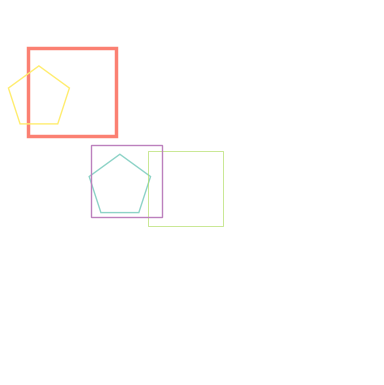[{"shape": "pentagon", "thickness": 1, "radius": 0.42, "center": [0.311, 0.516]}, {"shape": "square", "thickness": 2.5, "radius": 0.57, "center": [0.187, 0.761]}, {"shape": "square", "thickness": 0.5, "radius": 0.49, "center": [0.483, 0.51]}, {"shape": "square", "thickness": 1, "radius": 0.46, "center": [0.329, 0.53]}, {"shape": "pentagon", "thickness": 1, "radius": 0.42, "center": [0.101, 0.746]}]